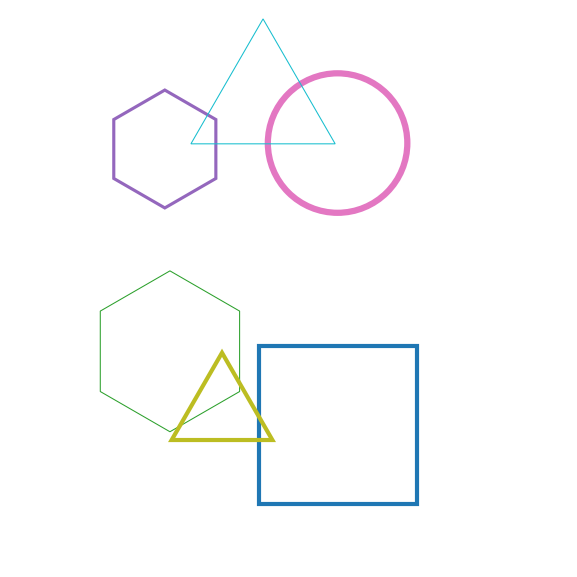[{"shape": "square", "thickness": 2, "radius": 0.68, "center": [0.585, 0.263]}, {"shape": "hexagon", "thickness": 0.5, "radius": 0.7, "center": [0.294, 0.391]}, {"shape": "hexagon", "thickness": 1.5, "radius": 0.51, "center": [0.285, 0.741]}, {"shape": "circle", "thickness": 3, "radius": 0.6, "center": [0.585, 0.751]}, {"shape": "triangle", "thickness": 2, "radius": 0.5, "center": [0.384, 0.288]}, {"shape": "triangle", "thickness": 0.5, "radius": 0.72, "center": [0.455, 0.822]}]